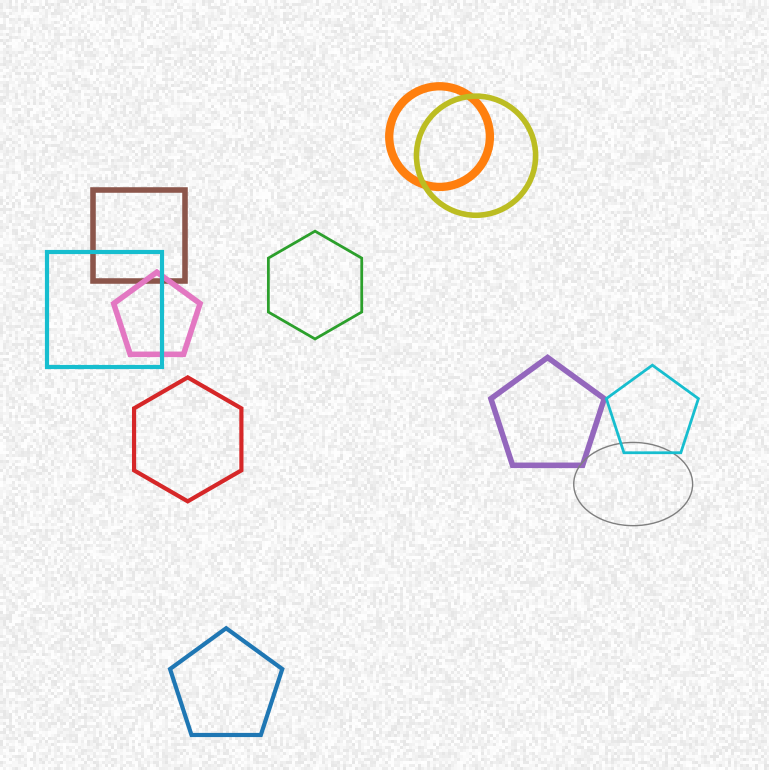[{"shape": "pentagon", "thickness": 1.5, "radius": 0.38, "center": [0.294, 0.107]}, {"shape": "circle", "thickness": 3, "radius": 0.33, "center": [0.571, 0.823]}, {"shape": "hexagon", "thickness": 1, "radius": 0.35, "center": [0.409, 0.63]}, {"shape": "hexagon", "thickness": 1.5, "radius": 0.4, "center": [0.244, 0.429]}, {"shape": "pentagon", "thickness": 2, "radius": 0.39, "center": [0.711, 0.458]}, {"shape": "square", "thickness": 2, "radius": 0.3, "center": [0.18, 0.694]}, {"shape": "pentagon", "thickness": 2, "radius": 0.29, "center": [0.204, 0.588]}, {"shape": "oval", "thickness": 0.5, "radius": 0.39, "center": [0.822, 0.371]}, {"shape": "circle", "thickness": 2, "radius": 0.39, "center": [0.618, 0.798]}, {"shape": "pentagon", "thickness": 1, "radius": 0.31, "center": [0.847, 0.463]}, {"shape": "square", "thickness": 1.5, "radius": 0.37, "center": [0.135, 0.598]}]